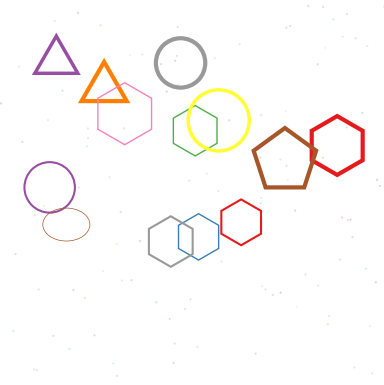[{"shape": "hexagon", "thickness": 3, "radius": 0.38, "center": [0.876, 0.622]}, {"shape": "hexagon", "thickness": 1.5, "radius": 0.3, "center": [0.626, 0.423]}, {"shape": "hexagon", "thickness": 1, "radius": 0.3, "center": [0.516, 0.385]}, {"shape": "hexagon", "thickness": 1, "radius": 0.33, "center": [0.507, 0.66]}, {"shape": "circle", "thickness": 1.5, "radius": 0.33, "center": [0.129, 0.513]}, {"shape": "triangle", "thickness": 2.5, "radius": 0.32, "center": [0.146, 0.842]}, {"shape": "triangle", "thickness": 3, "radius": 0.34, "center": [0.27, 0.771]}, {"shape": "circle", "thickness": 2.5, "radius": 0.4, "center": [0.568, 0.687]}, {"shape": "oval", "thickness": 0.5, "radius": 0.31, "center": [0.172, 0.417]}, {"shape": "pentagon", "thickness": 3, "radius": 0.43, "center": [0.74, 0.582]}, {"shape": "hexagon", "thickness": 1, "radius": 0.4, "center": [0.324, 0.705]}, {"shape": "hexagon", "thickness": 1.5, "radius": 0.33, "center": [0.444, 0.373]}, {"shape": "circle", "thickness": 3, "radius": 0.32, "center": [0.469, 0.837]}]